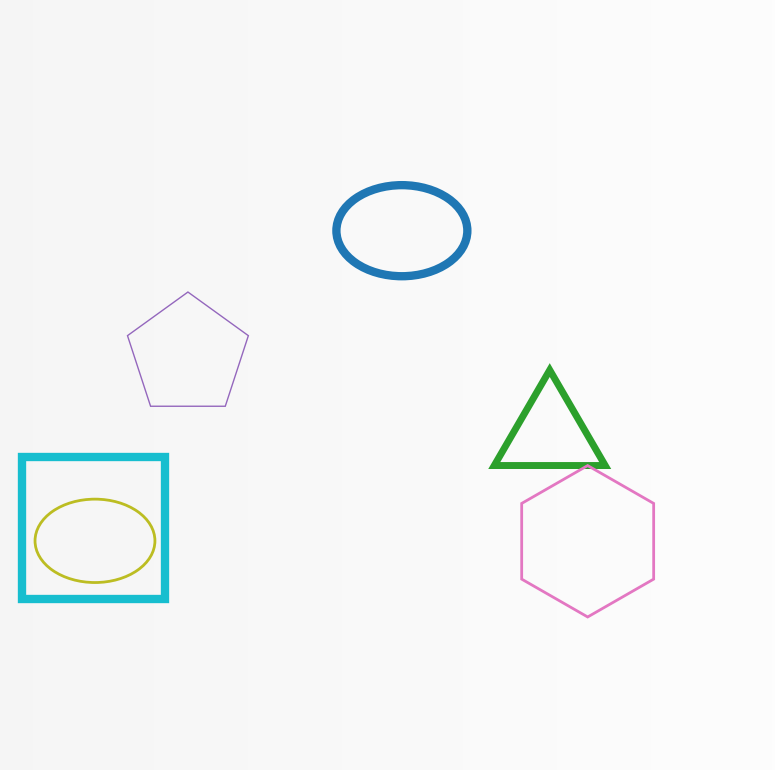[{"shape": "oval", "thickness": 3, "radius": 0.42, "center": [0.519, 0.7]}, {"shape": "triangle", "thickness": 2.5, "radius": 0.41, "center": [0.709, 0.437]}, {"shape": "pentagon", "thickness": 0.5, "radius": 0.41, "center": [0.242, 0.539]}, {"shape": "hexagon", "thickness": 1, "radius": 0.49, "center": [0.758, 0.297]}, {"shape": "oval", "thickness": 1, "radius": 0.39, "center": [0.123, 0.298]}, {"shape": "square", "thickness": 3, "radius": 0.46, "center": [0.121, 0.314]}]